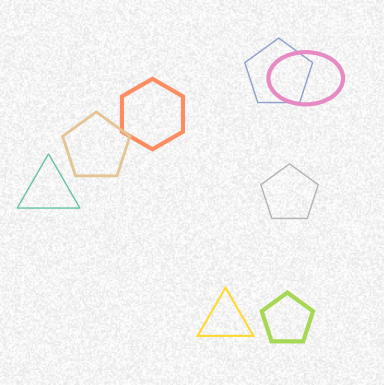[{"shape": "triangle", "thickness": 1, "radius": 0.47, "center": [0.126, 0.507]}, {"shape": "hexagon", "thickness": 3, "radius": 0.46, "center": [0.396, 0.704]}, {"shape": "pentagon", "thickness": 1, "radius": 0.46, "center": [0.724, 0.809]}, {"shape": "oval", "thickness": 3, "radius": 0.48, "center": [0.794, 0.797]}, {"shape": "pentagon", "thickness": 3, "radius": 0.35, "center": [0.746, 0.17]}, {"shape": "triangle", "thickness": 1.5, "radius": 0.42, "center": [0.586, 0.169]}, {"shape": "pentagon", "thickness": 2, "radius": 0.46, "center": [0.25, 0.617]}, {"shape": "pentagon", "thickness": 1, "radius": 0.39, "center": [0.752, 0.496]}]